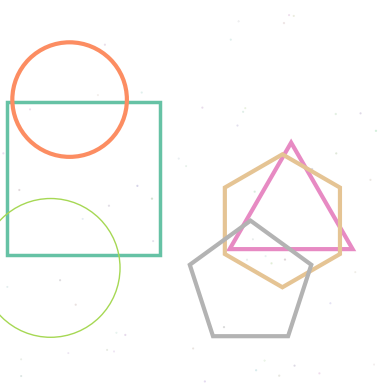[{"shape": "square", "thickness": 2.5, "radius": 0.99, "center": [0.216, 0.537]}, {"shape": "circle", "thickness": 3, "radius": 0.74, "center": [0.181, 0.741]}, {"shape": "triangle", "thickness": 3, "radius": 0.92, "center": [0.756, 0.445]}, {"shape": "circle", "thickness": 1, "radius": 0.9, "center": [0.132, 0.304]}, {"shape": "hexagon", "thickness": 3, "radius": 0.86, "center": [0.734, 0.426]}, {"shape": "pentagon", "thickness": 3, "radius": 0.83, "center": [0.651, 0.261]}]